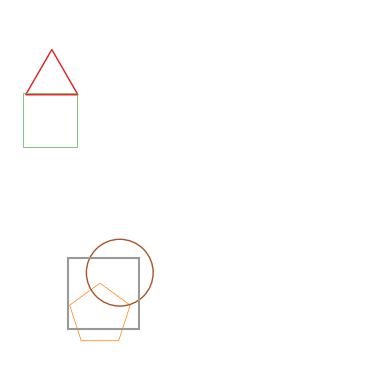[{"shape": "triangle", "thickness": 1, "radius": 0.39, "center": [0.135, 0.793]}, {"shape": "square", "thickness": 0.5, "radius": 0.35, "center": [0.13, 0.688]}, {"shape": "pentagon", "thickness": 0.5, "radius": 0.41, "center": [0.26, 0.182]}, {"shape": "circle", "thickness": 1, "radius": 0.43, "center": [0.311, 0.292]}, {"shape": "square", "thickness": 1.5, "radius": 0.46, "center": [0.268, 0.239]}]